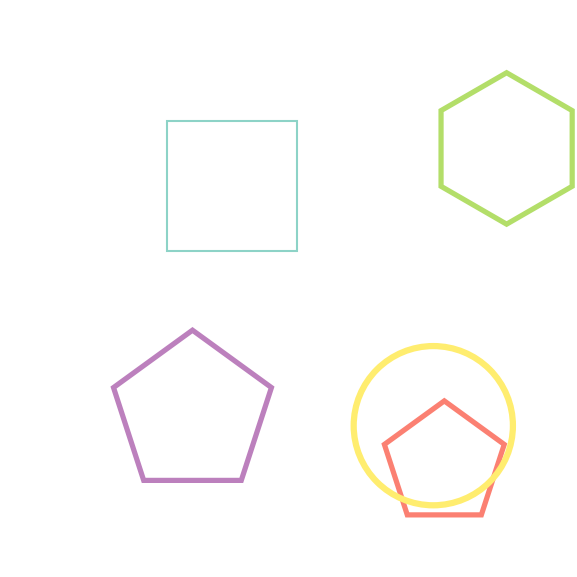[{"shape": "square", "thickness": 1, "radius": 0.56, "center": [0.402, 0.677]}, {"shape": "pentagon", "thickness": 2.5, "radius": 0.55, "center": [0.769, 0.196]}, {"shape": "hexagon", "thickness": 2.5, "radius": 0.66, "center": [0.877, 0.742]}, {"shape": "pentagon", "thickness": 2.5, "radius": 0.72, "center": [0.333, 0.284]}, {"shape": "circle", "thickness": 3, "radius": 0.69, "center": [0.75, 0.262]}]